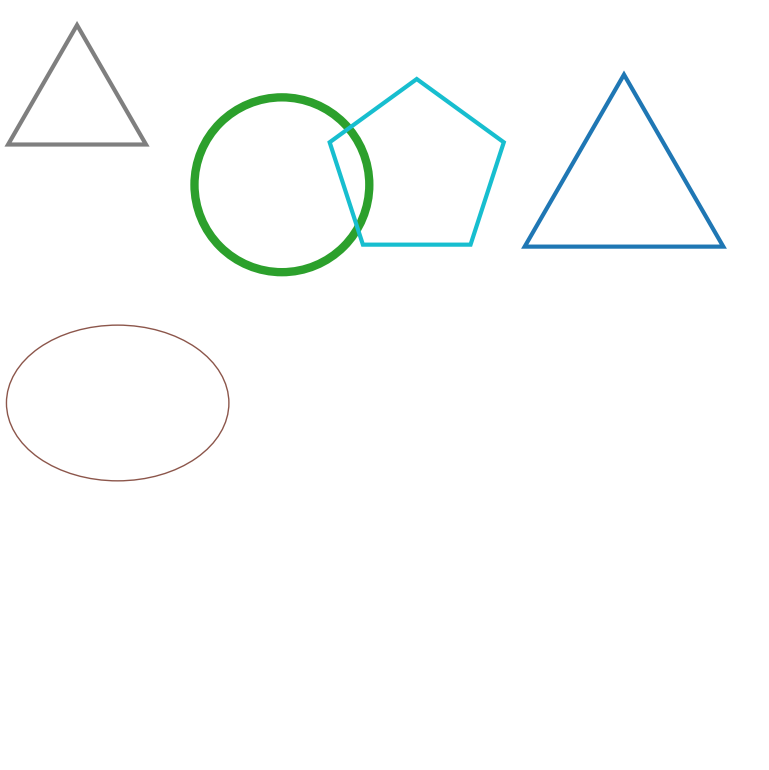[{"shape": "triangle", "thickness": 1.5, "radius": 0.74, "center": [0.81, 0.754]}, {"shape": "circle", "thickness": 3, "radius": 0.57, "center": [0.366, 0.76]}, {"shape": "oval", "thickness": 0.5, "radius": 0.72, "center": [0.153, 0.477]}, {"shape": "triangle", "thickness": 1.5, "radius": 0.52, "center": [0.1, 0.864]}, {"shape": "pentagon", "thickness": 1.5, "radius": 0.59, "center": [0.541, 0.778]}]